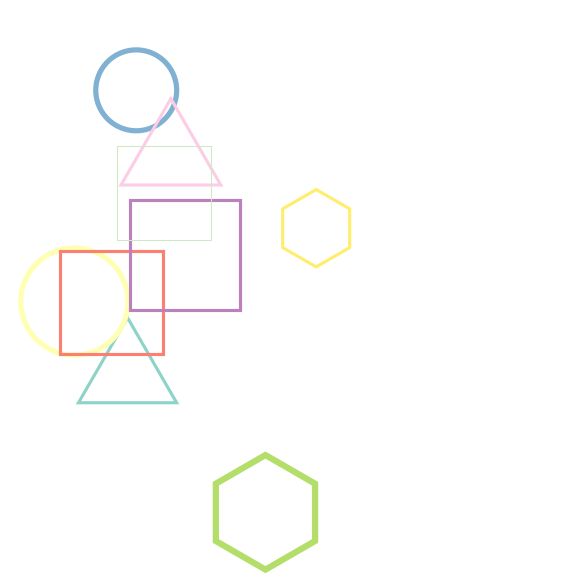[{"shape": "triangle", "thickness": 1.5, "radius": 0.49, "center": [0.221, 0.351]}, {"shape": "circle", "thickness": 2.5, "radius": 0.46, "center": [0.129, 0.477]}, {"shape": "square", "thickness": 1.5, "radius": 0.44, "center": [0.193, 0.476]}, {"shape": "circle", "thickness": 2.5, "radius": 0.35, "center": [0.236, 0.843]}, {"shape": "hexagon", "thickness": 3, "radius": 0.5, "center": [0.46, 0.112]}, {"shape": "triangle", "thickness": 1.5, "radius": 0.5, "center": [0.296, 0.729]}, {"shape": "square", "thickness": 1.5, "radius": 0.48, "center": [0.32, 0.558]}, {"shape": "square", "thickness": 0.5, "radius": 0.41, "center": [0.283, 0.665]}, {"shape": "hexagon", "thickness": 1.5, "radius": 0.33, "center": [0.548, 0.604]}]